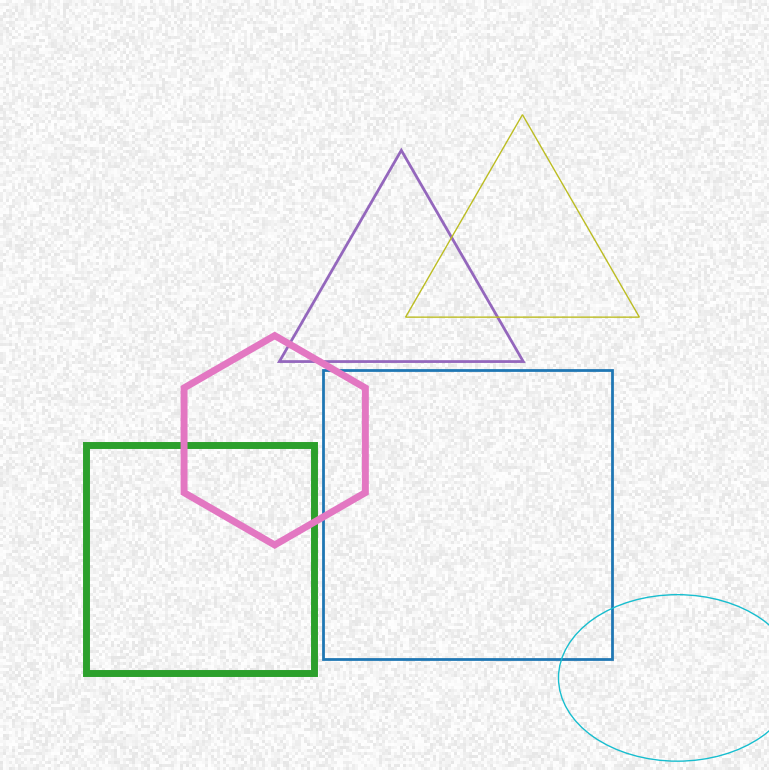[{"shape": "square", "thickness": 1, "radius": 0.94, "center": [0.607, 0.332]}, {"shape": "square", "thickness": 2.5, "radius": 0.74, "center": [0.26, 0.273]}, {"shape": "triangle", "thickness": 1, "radius": 0.91, "center": [0.521, 0.622]}, {"shape": "hexagon", "thickness": 2.5, "radius": 0.68, "center": [0.357, 0.428]}, {"shape": "triangle", "thickness": 0.5, "radius": 0.88, "center": [0.679, 0.676]}, {"shape": "oval", "thickness": 0.5, "radius": 0.77, "center": [0.88, 0.12]}]